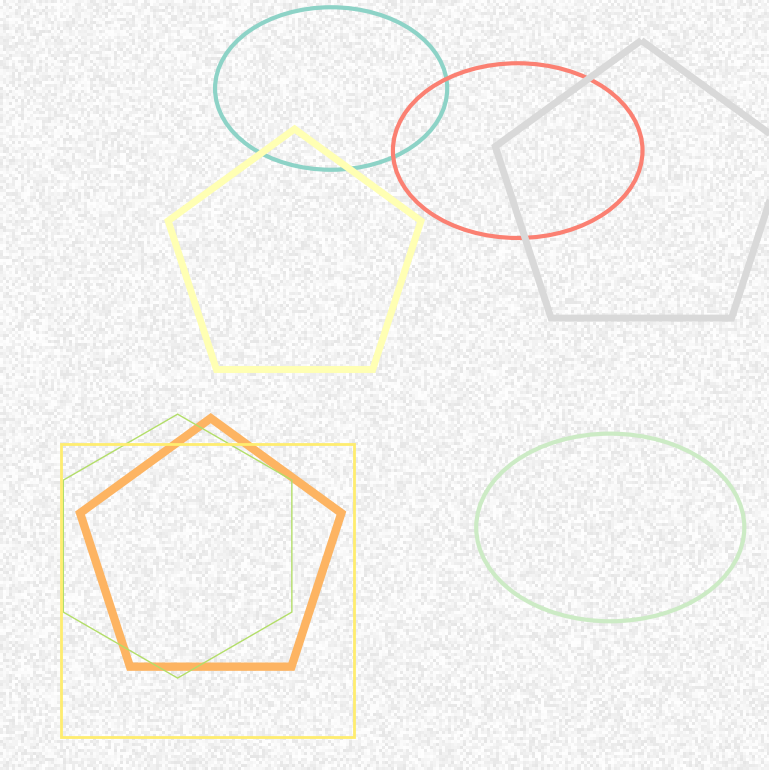[{"shape": "oval", "thickness": 1.5, "radius": 0.75, "center": [0.43, 0.885]}, {"shape": "pentagon", "thickness": 2.5, "radius": 0.86, "center": [0.383, 0.66]}, {"shape": "oval", "thickness": 1.5, "radius": 0.81, "center": [0.672, 0.804]}, {"shape": "pentagon", "thickness": 3, "radius": 0.89, "center": [0.274, 0.279]}, {"shape": "hexagon", "thickness": 0.5, "radius": 0.86, "center": [0.231, 0.291]}, {"shape": "pentagon", "thickness": 2.5, "radius": 1.0, "center": [0.833, 0.748]}, {"shape": "oval", "thickness": 1.5, "radius": 0.87, "center": [0.793, 0.315]}, {"shape": "square", "thickness": 1, "radius": 0.95, "center": [0.269, 0.233]}]